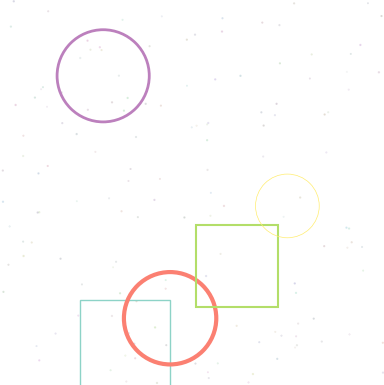[{"shape": "square", "thickness": 1, "radius": 0.59, "center": [0.324, 0.103]}, {"shape": "circle", "thickness": 3, "radius": 0.6, "center": [0.442, 0.173]}, {"shape": "square", "thickness": 1.5, "radius": 0.53, "center": [0.616, 0.309]}, {"shape": "circle", "thickness": 2, "radius": 0.6, "center": [0.268, 0.803]}, {"shape": "circle", "thickness": 0.5, "radius": 0.41, "center": [0.746, 0.465]}]